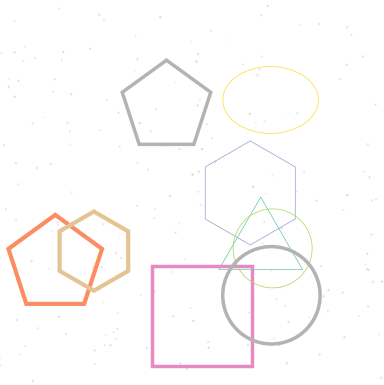[{"shape": "triangle", "thickness": 0.5, "radius": 0.63, "center": [0.677, 0.363]}, {"shape": "pentagon", "thickness": 3, "radius": 0.64, "center": [0.143, 0.314]}, {"shape": "hexagon", "thickness": 0.5, "radius": 0.68, "center": [0.65, 0.499]}, {"shape": "square", "thickness": 2.5, "radius": 0.65, "center": [0.525, 0.179]}, {"shape": "circle", "thickness": 0.5, "radius": 0.51, "center": [0.708, 0.355]}, {"shape": "oval", "thickness": 0.5, "radius": 0.62, "center": [0.703, 0.74]}, {"shape": "hexagon", "thickness": 3, "radius": 0.51, "center": [0.244, 0.348]}, {"shape": "circle", "thickness": 2.5, "radius": 0.63, "center": [0.705, 0.233]}, {"shape": "pentagon", "thickness": 2.5, "radius": 0.6, "center": [0.433, 0.723]}]